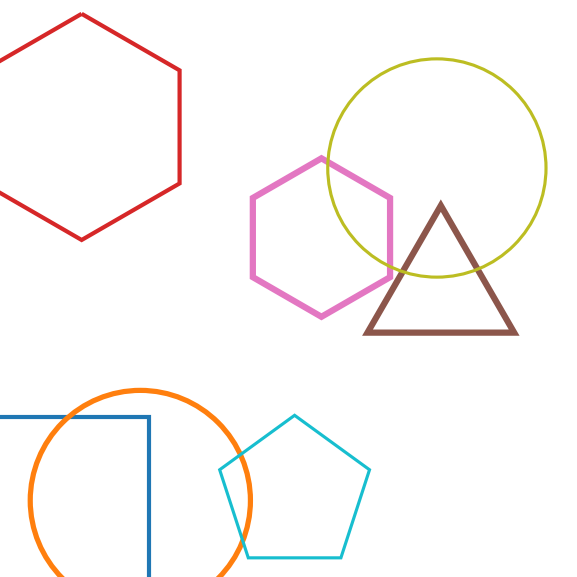[{"shape": "square", "thickness": 2, "radius": 0.76, "center": [0.105, 0.125]}, {"shape": "circle", "thickness": 2.5, "radius": 0.95, "center": [0.243, 0.133]}, {"shape": "hexagon", "thickness": 2, "radius": 0.98, "center": [0.141, 0.779]}, {"shape": "triangle", "thickness": 3, "radius": 0.73, "center": [0.763, 0.496]}, {"shape": "hexagon", "thickness": 3, "radius": 0.69, "center": [0.557, 0.588]}, {"shape": "circle", "thickness": 1.5, "radius": 0.94, "center": [0.756, 0.708]}, {"shape": "pentagon", "thickness": 1.5, "radius": 0.68, "center": [0.51, 0.144]}]